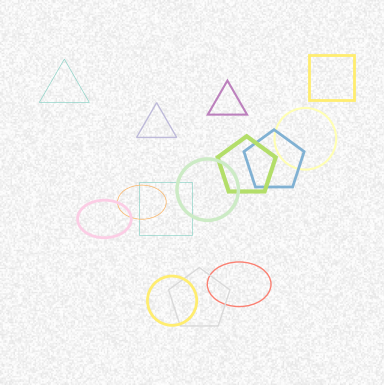[{"shape": "triangle", "thickness": 0.5, "radius": 0.38, "center": [0.167, 0.771]}, {"shape": "square", "thickness": 0.5, "radius": 0.34, "center": [0.429, 0.457]}, {"shape": "circle", "thickness": 1.5, "radius": 0.4, "center": [0.793, 0.64]}, {"shape": "triangle", "thickness": 1, "radius": 0.3, "center": [0.407, 0.673]}, {"shape": "oval", "thickness": 1, "radius": 0.41, "center": [0.621, 0.262]}, {"shape": "pentagon", "thickness": 2, "radius": 0.41, "center": [0.712, 0.581]}, {"shape": "oval", "thickness": 0.5, "radius": 0.32, "center": [0.369, 0.475]}, {"shape": "pentagon", "thickness": 3, "radius": 0.4, "center": [0.641, 0.567]}, {"shape": "oval", "thickness": 2, "radius": 0.35, "center": [0.271, 0.431]}, {"shape": "pentagon", "thickness": 1, "radius": 0.42, "center": [0.518, 0.221]}, {"shape": "triangle", "thickness": 1.5, "radius": 0.29, "center": [0.591, 0.732]}, {"shape": "circle", "thickness": 2.5, "radius": 0.4, "center": [0.539, 0.507]}, {"shape": "square", "thickness": 2, "radius": 0.29, "center": [0.862, 0.799]}, {"shape": "circle", "thickness": 2, "radius": 0.32, "center": [0.447, 0.219]}]